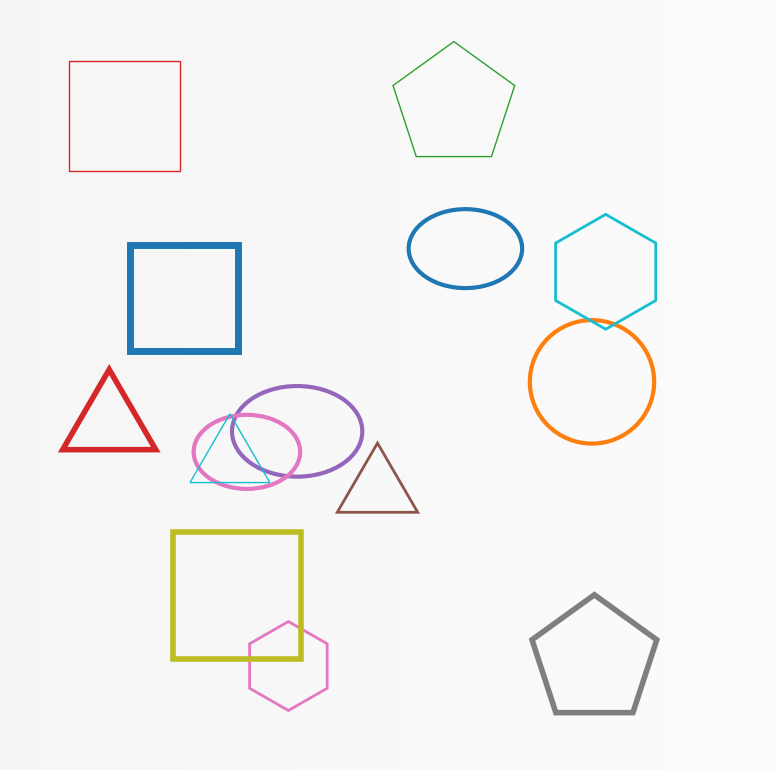[{"shape": "square", "thickness": 2.5, "radius": 0.35, "center": [0.238, 0.613]}, {"shape": "oval", "thickness": 1.5, "radius": 0.37, "center": [0.601, 0.677]}, {"shape": "circle", "thickness": 1.5, "radius": 0.4, "center": [0.764, 0.504]}, {"shape": "pentagon", "thickness": 0.5, "radius": 0.41, "center": [0.586, 0.863]}, {"shape": "triangle", "thickness": 2, "radius": 0.35, "center": [0.141, 0.451]}, {"shape": "square", "thickness": 0.5, "radius": 0.36, "center": [0.161, 0.85]}, {"shape": "oval", "thickness": 1.5, "radius": 0.42, "center": [0.383, 0.44]}, {"shape": "triangle", "thickness": 1, "radius": 0.3, "center": [0.487, 0.365]}, {"shape": "oval", "thickness": 1.5, "radius": 0.34, "center": [0.319, 0.413]}, {"shape": "hexagon", "thickness": 1, "radius": 0.29, "center": [0.372, 0.135]}, {"shape": "pentagon", "thickness": 2, "radius": 0.42, "center": [0.767, 0.143]}, {"shape": "square", "thickness": 2, "radius": 0.41, "center": [0.306, 0.227]}, {"shape": "hexagon", "thickness": 1, "radius": 0.37, "center": [0.782, 0.647]}, {"shape": "triangle", "thickness": 0.5, "radius": 0.3, "center": [0.297, 0.403]}]